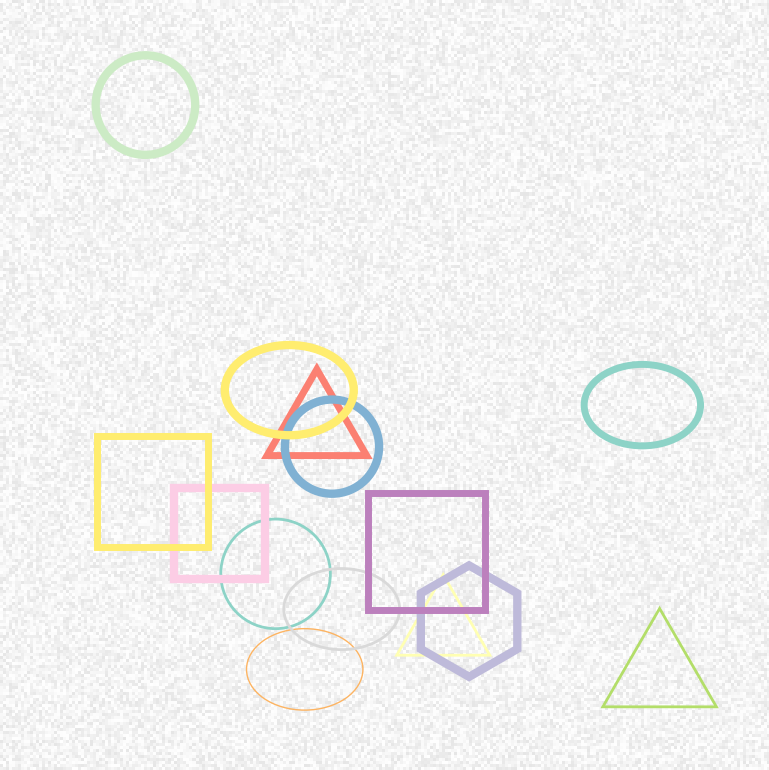[{"shape": "circle", "thickness": 1, "radius": 0.36, "center": [0.358, 0.255]}, {"shape": "oval", "thickness": 2.5, "radius": 0.38, "center": [0.834, 0.474]}, {"shape": "triangle", "thickness": 1, "radius": 0.35, "center": [0.576, 0.184]}, {"shape": "hexagon", "thickness": 3, "radius": 0.36, "center": [0.609, 0.193]}, {"shape": "triangle", "thickness": 2.5, "radius": 0.37, "center": [0.411, 0.446]}, {"shape": "circle", "thickness": 3, "radius": 0.31, "center": [0.431, 0.42]}, {"shape": "oval", "thickness": 0.5, "radius": 0.38, "center": [0.396, 0.131]}, {"shape": "triangle", "thickness": 1, "radius": 0.43, "center": [0.857, 0.125]}, {"shape": "square", "thickness": 3, "radius": 0.3, "center": [0.285, 0.307]}, {"shape": "oval", "thickness": 1, "radius": 0.38, "center": [0.444, 0.209]}, {"shape": "square", "thickness": 2.5, "radius": 0.38, "center": [0.554, 0.283]}, {"shape": "circle", "thickness": 3, "radius": 0.32, "center": [0.189, 0.864]}, {"shape": "oval", "thickness": 3, "radius": 0.42, "center": [0.376, 0.493]}, {"shape": "square", "thickness": 2.5, "radius": 0.36, "center": [0.198, 0.362]}]